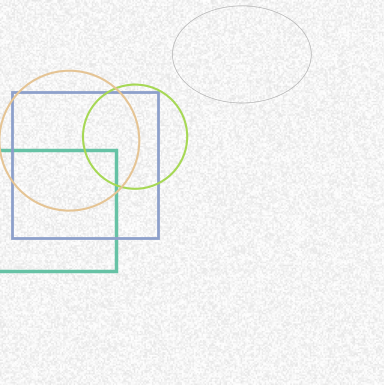[{"shape": "square", "thickness": 2.5, "radius": 0.79, "center": [0.143, 0.452]}, {"shape": "square", "thickness": 2, "radius": 0.95, "center": [0.22, 0.57]}, {"shape": "circle", "thickness": 1.5, "radius": 0.68, "center": [0.351, 0.645]}, {"shape": "circle", "thickness": 1.5, "radius": 0.91, "center": [0.18, 0.635]}, {"shape": "oval", "thickness": 0.5, "radius": 0.9, "center": [0.628, 0.859]}]